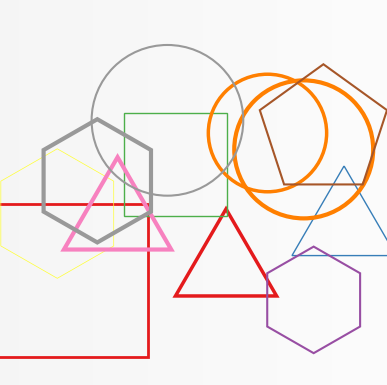[{"shape": "triangle", "thickness": 2.5, "radius": 0.75, "center": [0.583, 0.307]}, {"shape": "square", "thickness": 2, "radius": 1.0, "center": [0.184, 0.271]}, {"shape": "triangle", "thickness": 1, "radius": 0.78, "center": [0.888, 0.414]}, {"shape": "square", "thickness": 1, "radius": 0.67, "center": [0.453, 0.573]}, {"shape": "hexagon", "thickness": 1.5, "radius": 0.69, "center": [0.809, 0.221]}, {"shape": "circle", "thickness": 3, "radius": 0.9, "center": [0.784, 0.612]}, {"shape": "circle", "thickness": 2.5, "radius": 0.76, "center": [0.69, 0.655]}, {"shape": "hexagon", "thickness": 0.5, "radius": 0.84, "center": [0.148, 0.445]}, {"shape": "pentagon", "thickness": 1.5, "radius": 0.86, "center": [0.835, 0.661]}, {"shape": "triangle", "thickness": 3, "radius": 0.8, "center": [0.303, 0.432]}, {"shape": "hexagon", "thickness": 3, "radius": 0.8, "center": [0.251, 0.53]}, {"shape": "circle", "thickness": 1.5, "radius": 0.98, "center": [0.432, 0.687]}]